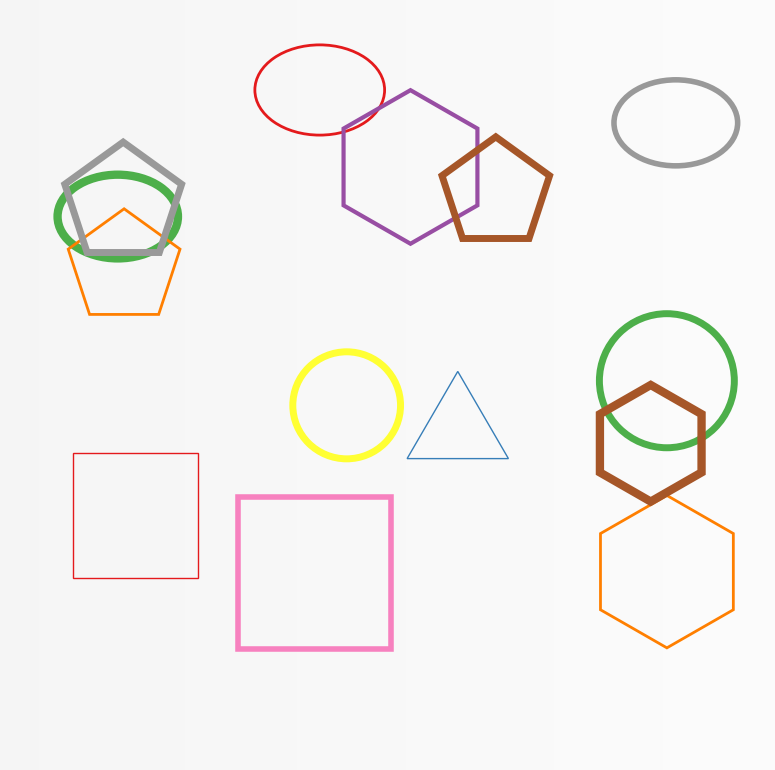[{"shape": "oval", "thickness": 1, "radius": 0.42, "center": [0.413, 0.883]}, {"shape": "square", "thickness": 0.5, "radius": 0.4, "center": [0.175, 0.33]}, {"shape": "triangle", "thickness": 0.5, "radius": 0.38, "center": [0.591, 0.442]}, {"shape": "circle", "thickness": 2.5, "radius": 0.44, "center": [0.86, 0.506]}, {"shape": "oval", "thickness": 3, "radius": 0.39, "center": [0.152, 0.719]}, {"shape": "hexagon", "thickness": 1.5, "radius": 0.5, "center": [0.53, 0.783]}, {"shape": "pentagon", "thickness": 1, "radius": 0.38, "center": [0.16, 0.653]}, {"shape": "hexagon", "thickness": 1, "radius": 0.49, "center": [0.861, 0.258]}, {"shape": "circle", "thickness": 2.5, "radius": 0.35, "center": [0.447, 0.474]}, {"shape": "pentagon", "thickness": 2.5, "radius": 0.36, "center": [0.64, 0.749]}, {"shape": "hexagon", "thickness": 3, "radius": 0.38, "center": [0.84, 0.424]}, {"shape": "square", "thickness": 2, "radius": 0.49, "center": [0.405, 0.256]}, {"shape": "oval", "thickness": 2, "radius": 0.4, "center": [0.872, 0.84]}, {"shape": "pentagon", "thickness": 2.5, "radius": 0.4, "center": [0.159, 0.736]}]